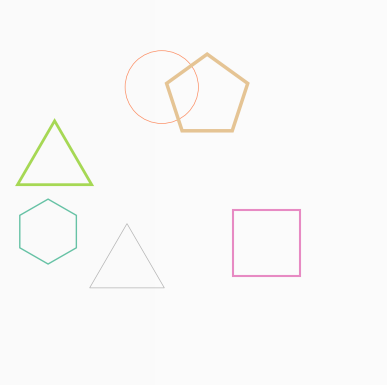[{"shape": "hexagon", "thickness": 1, "radius": 0.42, "center": [0.124, 0.399]}, {"shape": "circle", "thickness": 0.5, "radius": 0.47, "center": [0.417, 0.774]}, {"shape": "square", "thickness": 1.5, "radius": 0.43, "center": [0.687, 0.369]}, {"shape": "triangle", "thickness": 2, "radius": 0.55, "center": [0.141, 0.576]}, {"shape": "pentagon", "thickness": 2.5, "radius": 0.55, "center": [0.535, 0.749]}, {"shape": "triangle", "thickness": 0.5, "radius": 0.56, "center": [0.328, 0.308]}]